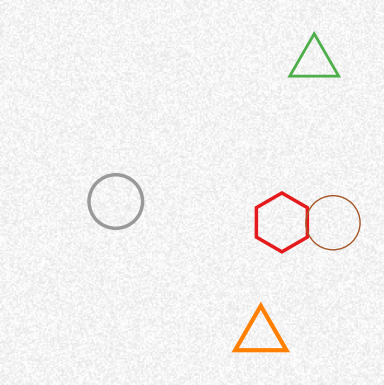[{"shape": "hexagon", "thickness": 2.5, "radius": 0.38, "center": [0.732, 0.422]}, {"shape": "triangle", "thickness": 2, "radius": 0.37, "center": [0.816, 0.839]}, {"shape": "triangle", "thickness": 3, "radius": 0.38, "center": [0.677, 0.129]}, {"shape": "circle", "thickness": 1, "radius": 0.35, "center": [0.865, 0.421]}, {"shape": "circle", "thickness": 2.5, "radius": 0.35, "center": [0.301, 0.477]}]